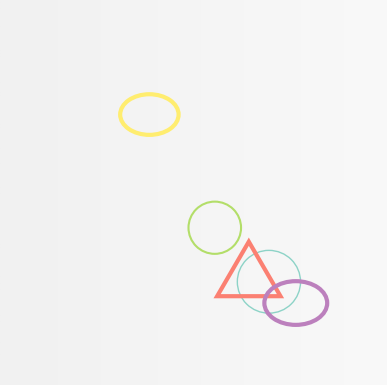[{"shape": "circle", "thickness": 1, "radius": 0.41, "center": [0.694, 0.268]}, {"shape": "triangle", "thickness": 3, "radius": 0.47, "center": [0.642, 0.278]}, {"shape": "circle", "thickness": 1.5, "radius": 0.34, "center": [0.554, 0.408]}, {"shape": "oval", "thickness": 3, "radius": 0.41, "center": [0.763, 0.213]}, {"shape": "oval", "thickness": 3, "radius": 0.38, "center": [0.386, 0.702]}]